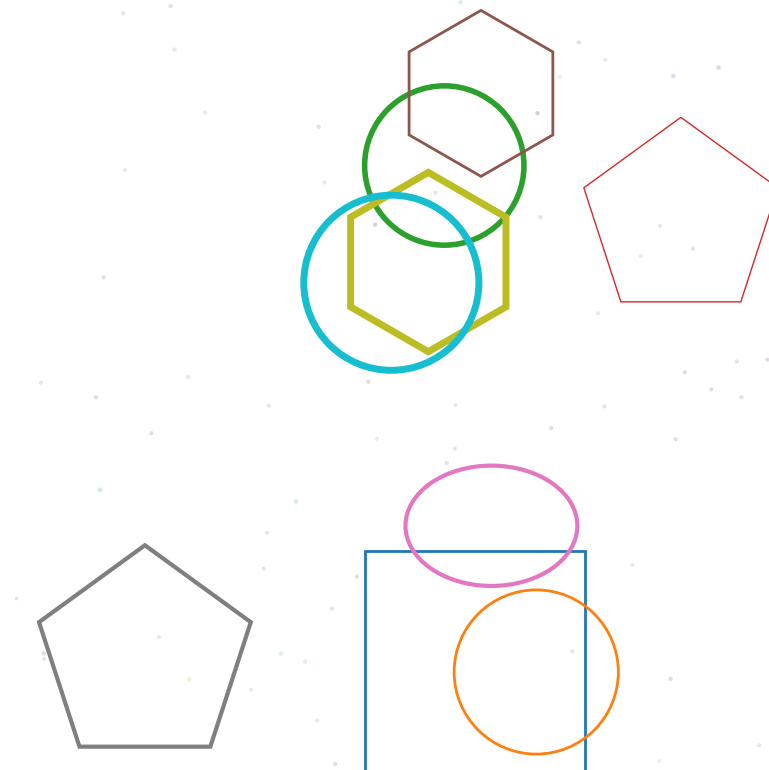[{"shape": "square", "thickness": 1, "radius": 0.71, "center": [0.617, 0.142]}, {"shape": "circle", "thickness": 1, "radius": 0.53, "center": [0.696, 0.127]}, {"shape": "circle", "thickness": 2, "radius": 0.52, "center": [0.577, 0.785]}, {"shape": "pentagon", "thickness": 0.5, "radius": 0.66, "center": [0.884, 0.715]}, {"shape": "hexagon", "thickness": 1, "radius": 0.54, "center": [0.625, 0.879]}, {"shape": "oval", "thickness": 1.5, "radius": 0.56, "center": [0.638, 0.317]}, {"shape": "pentagon", "thickness": 1.5, "radius": 0.72, "center": [0.188, 0.147]}, {"shape": "hexagon", "thickness": 2.5, "radius": 0.58, "center": [0.556, 0.66]}, {"shape": "circle", "thickness": 2.5, "radius": 0.57, "center": [0.508, 0.633]}]